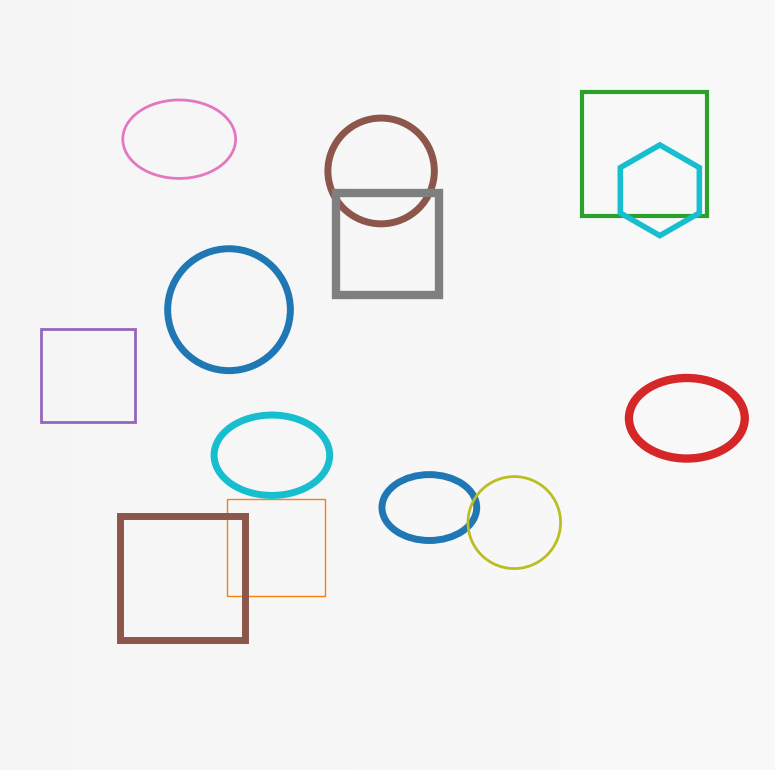[{"shape": "circle", "thickness": 2.5, "radius": 0.4, "center": [0.296, 0.598]}, {"shape": "oval", "thickness": 2.5, "radius": 0.31, "center": [0.554, 0.341]}, {"shape": "square", "thickness": 0.5, "radius": 0.31, "center": [0.356, 0.289]}, {"shape": "square", "thickness": 1.5, "radius": 0.4, "center": [0.832, 0.8]}, {"shape": "oval", "thickness": 3, "radius": 0.37, "center": [0.886, 0.457]}, {"shape": "square", "thickness": 1, "radius": 0.3, "center": [0.113, 0.513]}, {"shape": "square", "thickness": 2.5, "radius": 0.4, "center": [0.236, 0.249]}, {"shape": "circle", "thickness": 2.5, "radius": 0.34, "center": [0.492, 0.778]}, {"shape": "oval", "thickness": 1, "radius": 0.36, "center": [0.231, 0.819]}, {"shape": "square", "thickness": 3, "radius": 0.33, "center": [0.5, 0.683]}, {"shape": "circle", "thickness": 1, "radius": 0.3, "center": [0.664, 0.321]}, {"shape": "hexagon", "thickness": 2, "radius": 0.29, "center": [0.851, 0.753]}, {"shape": "oval", "thickness": 2.5, "radius": 0.37, "center": [0.351, 0.409]}]